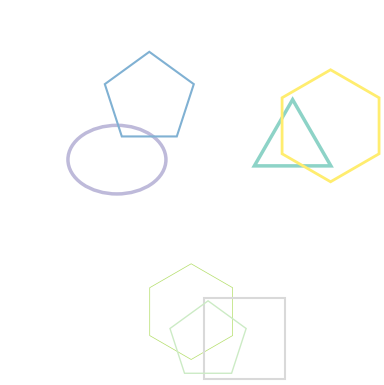[{"shape": "triangle", "thickness": 2.5, "radius": 0.57, "center": [0.76, 0.627]}, {"shape": "oval", "thickness": 2.5, "radius": 0.64, "center": [0.304, 0.585]}, {"shape": "pentagon", "thickness": 1.5, "radius": 0.61, "center": [0.388, 0.744]}, {"shape": "hexagon", "thickness": 0.5, "radius": 0.62, "center": [0.497, 0.191]}, {"shape": "square", "thickness": 1.5, "radius": 0.52, "center": [0.635, 0.12]}, {"shape": "pentagon", "thickness": 1, "radius": 0.52, "center": [0.54, 0.115]}, {"shape": "hexagon", "thickness": 2, "radius": 0.73, "center": [0.859, 0.673]}]